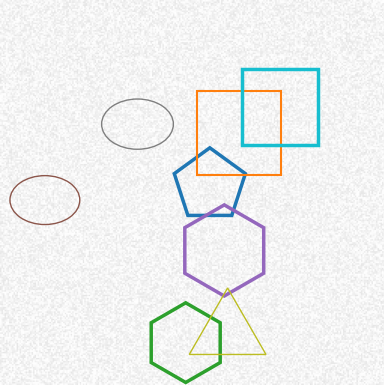[{"shape": "pentagon", "thickness": 2.5, "radius": 0.49, "center": [0.545, 0.519]}, {"shape": "square", "thickness": 1.5, "radius": 0.55, "center": [0.62, 0.655]}, {"shape": "hexagon", "thickness": 2.5, "radius": 0.52, "center": [0.482, 0.11]}, {"shape": "hexagon", "thickness": 2.5, "radius": 0.59, "center": [0.582, 0.349]}, {"shape": "oval", "thickness": 1, "radius": 0.45, "center": [0.117, 0.48]}, {"shape": "oval", "thickness": 1, "radius": 0.47, "center": [0.357, 0.678]}, {"shape": "triangle", "thickness": 1, "radius": 0.58, "center": [0.591, 0.137]}, {"shape": "square", "thickness": 2.5, "radius": 0.49, "center": [0.728, 0.722]}]